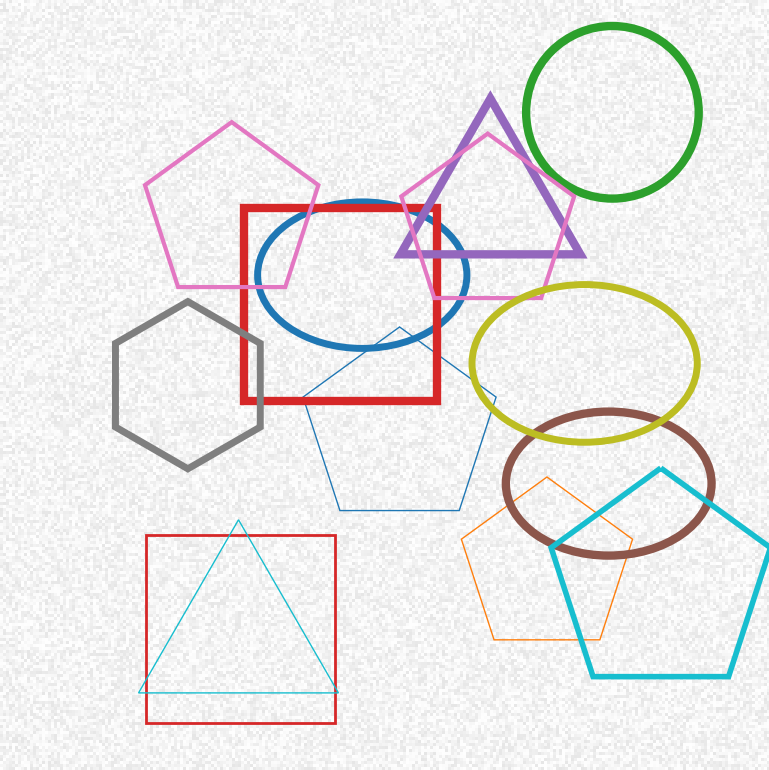[{"shape": "oval", "thickness": 2.5, "radius": 0.68, "center": [0.47, 0.643]}, {"shape": "pentagon", "thickness": 0.5, "radius": 0.66, "center": [0.519, 0.444]}, {"shape": "pentagon", "thickness": 0.5, "radius": 0.58, "center": [0.71, 0.264]}, {"shape": "circle", "thickness": 3, "radius": 0.56, "center": [0.795, 0.854]}, {"shape": "square", "thickness": 3, "radius": 0.63, "center": [0.442, 0.604]}, {"shape": "square", "thickness": 1, "radius": 0.61, "center": [0.312, 0.183]}, {"shape": "triangle", "thickness": 3, "radius": 0.67, "center": [0.637, 0.737]}, {"shape": "oval", "thickness": 3, "radius": 0.67, "center": [0.791, 0.372]}, {"shape": "pentagon", "thickness": 1.5, "radius": 0.59, "center": [0.633, 0.708]}, {"shape": "pentagon", "thickness": 1.5, "radius": 0.59, "center": [0.301, 0.723]}, {"shape": "hexagon", "thickness": 2.5, "radius": 0.54, "center": [0.244, 0.5]}, {"shape": "oval", "thickness": 2.5, "radius": 0.73, "center": [0.759, 0.528]}, {"shape": "pentagon", "thickness": 2, "radius": 0.75, "center": [0.858, 0.242]}, {"shape": "triangle", "thickness": 0.5, "radius": 0.75, "center": [0.31, 0.175]}]